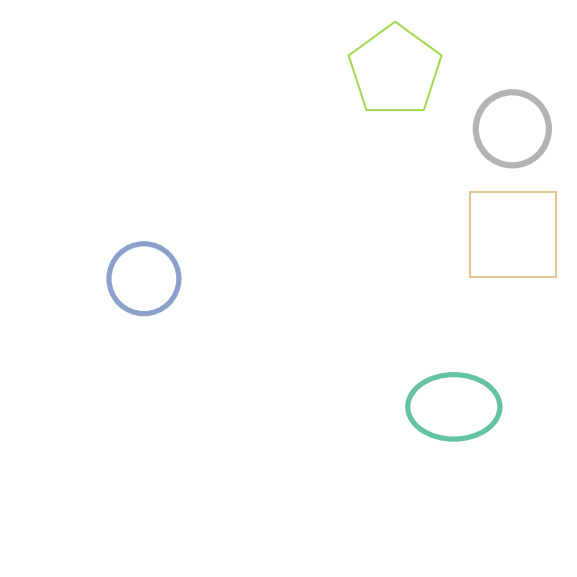[{"shape": "oval", "thickness": 2.5, "radius": 0.4, "center": [0.786, 0.295]}, {"shape": "circle", "thickness": 2.5, "radius": 0.3, "center": [0.249, 0.517]}, {"shape": "pentagon", "thickness": 1, "radius": 0.42, "center": [0.684, 0.877]}, {"shape": "square", "thickness": 1, "radius": 0.37, "center": [0.889, 0.593]}, {"shape": "circle", "thickness": 3, "radius": 0.32, "center": [0.887, 0.776]}]